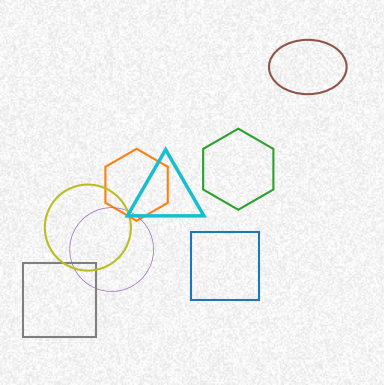[{"shape": "square", "thickness": 1.5, "radius": 0.44, "center": [0.584, 0.31]}, {"shape": "hexagon", "thickness": 1.5, "radius": 0.47, "center": [0.355, 0.52]}, {"shape": "hexagon", "thickness": 1.5, "radius": 0.53, "center": [0.619, 0.56]}, {"shape": "circle", "thickness": 0.5, "radius": 0.54, "center": [0.29, 0.352]}, {"shape": "oval", "thickness": 1.5, "radius": 0.5, "center": [0.799, 0.826]}, {"shape": "square", "thickness": 1.5, "radius": 0.48, "center": [0.155, 0.22]}, {"shape": "circle", "thickness": 1.5, "radius": 0.56, "center": [0.228, 0.409]}, {"shape": "triangle", "thickness": 2.5, "radius": 0.57, "center": [0.43, 0.497]}]